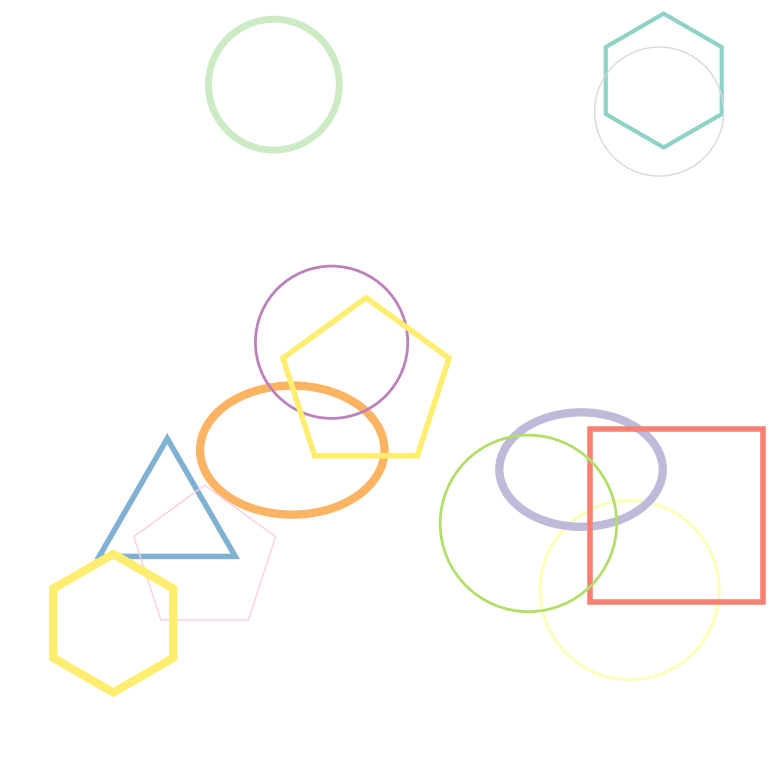[{"shape": "hexagon", "thickness": 1.5, "radius": 0.43, "center": [0.862, 0.895]}, {"shape": "circle", "thickness": 1, "radius": 0.58, "center": [0.818, 0.234]}, {"shape": "oval", "thickness": 3, "radius": 0.53, "center": [0.755, 0.39]}, {"shape": "square", "thickness": 2, "radius": 0.56, "center": [0.878, 0.33]}, {"shape": "triangle", "thickness": 2, "radius": 0.51, "center": [0.217, 0.328]}, {"shape": "oval", "thickness": 3, "radius": 0.6, "center": [0.38, 0.415]}, {"shape": "circle", "thickness": 1, "radius": 0.57, "center": [0.686, 0.32]}, {"shape": "pentagon", "thickness": 0.5, "radius": 0.48, "center": [0.266, 0.273]}, {"shape": "circle", "thickness": 0.5, "radius": 0.42, "center": [0.856, 0.855]}, {"shape": "circle", "thickness": 1, "radius": 0.49, "center": [0.431, 0.556]}, {"shape": "circle", "thickness": 2.5, "radius": 0.42, "center": [0.356, 0.89]}, {"shape": "pentagon", "thickness": 2, "radius": 0.57, "center": [0.475, 0.5]}, {"shape": "hexagon", "thickness": 3, "radius": 0.45, "center": [0.147, 0.191]}]